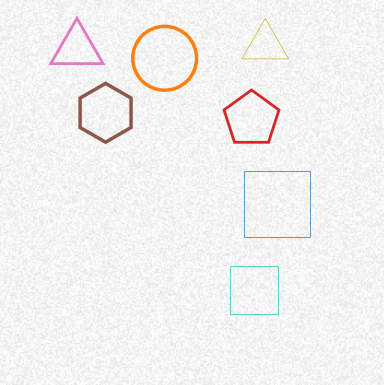[{"shape": "square", "thickness": 0.5, "radius": 0.43, "center": [0.719, 0.471]}, {"shape": "circle", "thickness": 2.5, "radius": 0.41, "center": [0.428, 0.849]}, {"shape": "pentagon", "thickness": 2, "radius": 0.38, "center": [0.653, 0.691]}, {"shape": "hexagon", "thickness": 2.5, "radius": 0.38, "center": [0.274, 0.707]}, {"shape": "triangle", "thickness": 2, "radius": 0.39, "center": [0.2, 0.874]}, {"shape": "triangle", "thickness": 0.5, "radius": 0.35, "center": [0.689, 0.882]}, {"shape": "square", "thickness": 0.5, "radius": 0.31, "center": [0.66, 0.247]}]